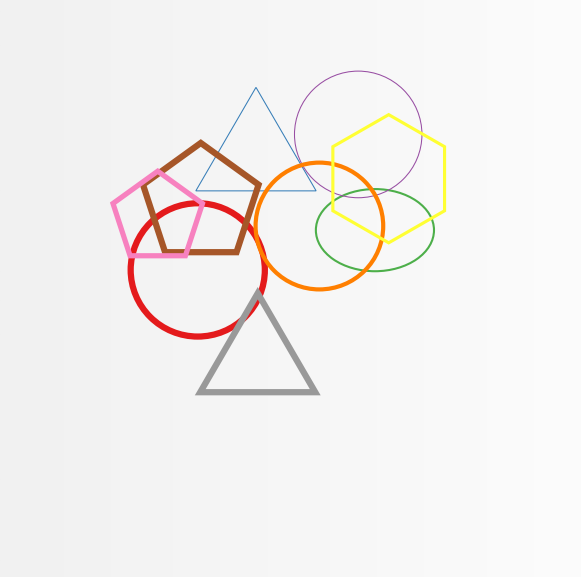[{"shape": "circle", "thickness": 3, "radius": 0.58, "center": [0.34, 0.532]}, {"shape": "triangle", "thickness": 0.5, "radius": 0.6, "center": [0.44, 0.728]}, {"shape": "oval", "thickness": 1, "radius": 0.51, "center": [0.645, 0.601]}, {"shape": "circle", "thickness": 0.5, "radius": 0.55, "center": [0.616, 0.766]}, {"shape": "circle", "thickness": 2, "radius": 0.55, "center": [0.55, 0.608]}, {"shape": "hexagon", "thickness": 1.5, "radius": 0.55, "center": [0.669, 0.69]}, {"shape": "pentagon", "thickness": 3, "radius": 0.52, "center": [0.345, 0.647]}, {"shape": "pentagon", "thickness": 2.5, "radius": 0.4, "center": [0.271, 0.622]}, {"shape": "triangle", "thickness": 3, "radius": 0.57, "center": [0.443, 0.377]}]